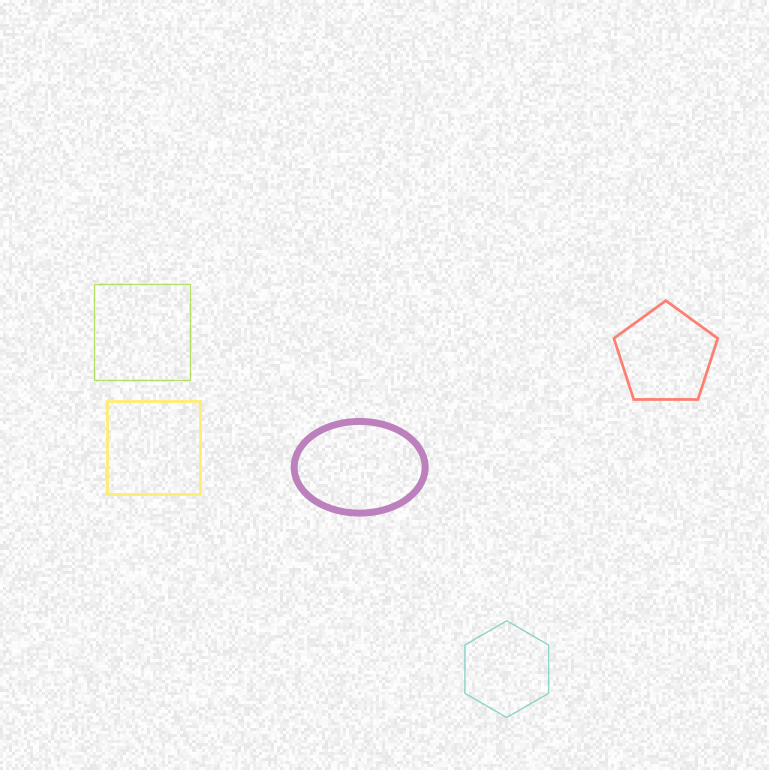[{"shape": "hexagon", "thickness": 0.5, "radius": 0.31, "center": [0.658, 0.131]}, {"shape": "pentagon", "thickness": 1, "radius": 0.35, "center": [0.865, 0.539]}, {"shape": "square", "thickness": 0.5, "radius": 0.31, "center": [0.184, 0.569]}, {"shape": "oval", "thickness": 2.5, "radius": 0.43, "center": [0.467, 0.393]}, {"shape": "square", "thickness": 1, "radius": 0.3, "center": [0.199, 0.419]}]